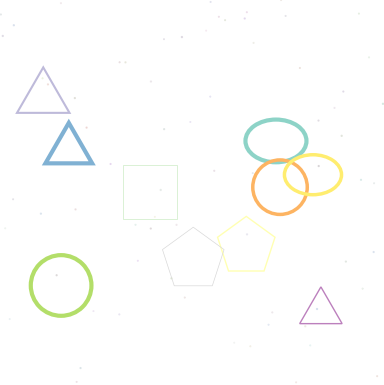[{"shape": "oval", "thickness": 3, "radius": 0.4, "center": [0.717, 0.634]}, {"shape": "pentagon", "thickness": 1, "radius": 0.39, "center": [0.64, 0.36]}, {"shape": "triangle", "thickness": 1.5, "radius": 0.39, "center": [0.112, 0.746]}, {"shape": "triangle", "thickness": 3, "radius": 0.35, "center": [0.179, 0.611]}, {"shape": "circle", "thickness": 2.5, "radius": 0.35, "center": [0.727, 0.514]}, {"shape": "circle", "thickness": 3, "radius": 0.39, "center": [0.159, 0.259]}, {"shape": "pentagon", "thickness": 0.5, "radius": 0.42, "center": [0.502, 0.326]}, {"shape": "triangle", "thickness": 1, "radius": 0.32, "center": [0.833, 0.191]}, {"shape": "square", "thickness": 0.5, "radius": 0.35, "center": [0.39, 0.501]}, {"shape": "oval", "thickness": 2.5, "radius": 0.37, "center": [0.813, 0.546]}]